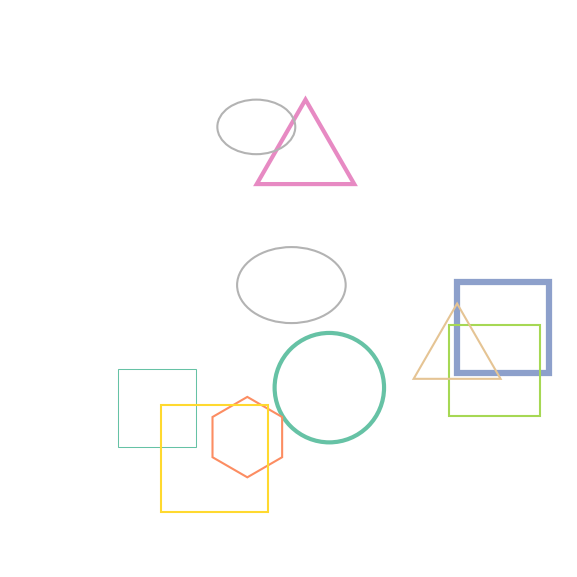[{"shape": "circle", "thickness": 2, "radius": 0.47, "center": [0.57, 0.328]}, {"shape": "square", "thickness": 0.5, "radius": 0.34, "center": [0.272, 0.293]}, {"shape": "hexagon", "thickness": 1, "radius": 0.35, "center": [0.428, 0.242]}, {"shape": "square", "thickness": 3, "radius": 0.39, "center": [0.871, 0.432]}, {"shape": "triangle", "thickness": 2, "radius": 0.49, "center": [0.529, 0.729]}, {"shape": "square", "thickness": 1, "radius": 0.4, "center": [0.856, 0.357]}, {"shape": "square", "thickness": 1, "radius": 0.46, "center": [0.372, 0.205]}, {"shape": "triangle", "thickness": 1, "radius": 0.43, "center": [0.792, 0.387]}, {"shape": "oval", "thickness": 1, "radius": 0.47, "center": [0.505, 0.505]}, {"shape": "oval", "thickness": 1, "radius": 0.34, "center": [0.444, 0.779]}]